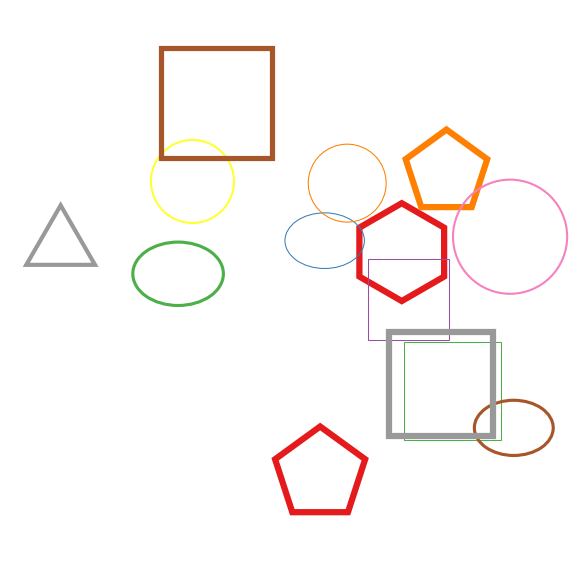[{"shape": "pentagon", "thickness": 3, "radius": 0.41, "center": [0.554, 0.179]}, {"shape": "hexagon", "thickness": 3, "radius": 0.42, "center": [0.696, 0.563]}, {"shape": "oval", "thickness": 0.5, "radius": 0.34, "center": [0.562, 0.582]}, {"shape": "square", "thickness": 0.5, "radius": 0.42, "center": [0.784, 0.323]}, {"shape": "oval", "thickness": 1.5, "radius": 0.39, "center": [0.308, 0.525]}, {"shape": "square", "thickness": 0.5, "radius": 0.35, "center": [0.708, 0.481]}, {"shape": "pentagon", "thickness": 3, "radius": 0.37, "center": [0.773, 0.701]}, {"shape": "circle", "thickness": 0.5, "radius": 0.34, "center": [0.601, 0.682]}, {"shape": "circle", "thickness": 1, "radius": 0.36, "center": [0.333, 0.685]}, {"shape": "square", "thickness": 2.5, "radius": 0.48, "center": [0.375, 0.821]}, {"shape": "oval", "thickness": 1.5, "radius": 0.34, "center": [0.89, 0.258]}, {"shape": "circle", "thickness": 1, "radius": 0.49, "center": [0.883, 0.589]}, {"shape": "square", "thickness": 3, "radius": 0.45, "center": [0.764, 0.334]}, {"shape": "triangle", "thickness": 2, "radius": 0.34, "center": [0.105, 0.575]}]